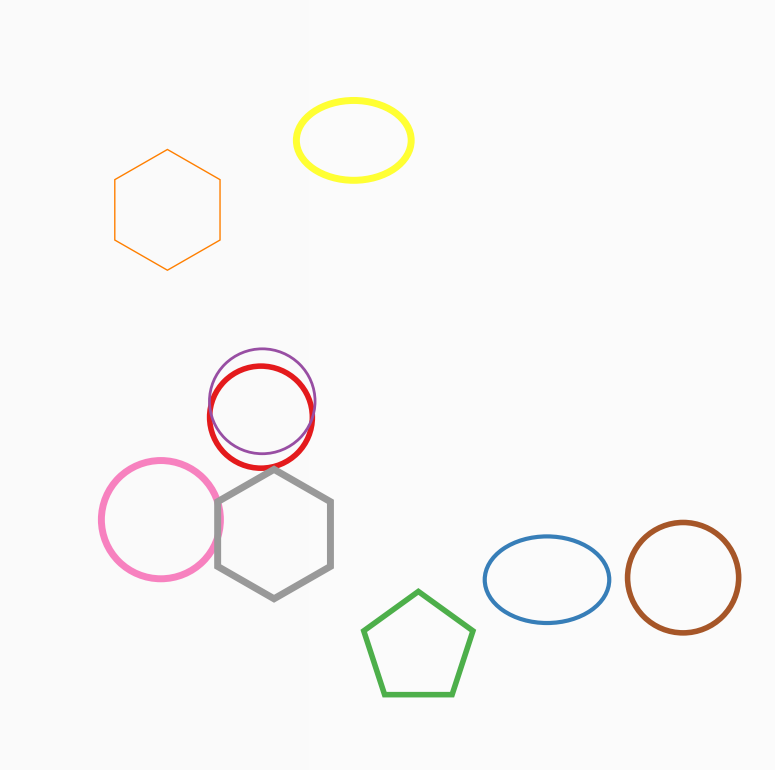[{"shape": "circle", "thickness": 2, "radius": 0.33, "center": [0.337, 0.458]}, {"shape": "oval", "thickness": 1.5, "radius": 0.4, "center": [0.706, 0.247]}, {"shape": "pentagon", "thickness": 2, "radius": 0.37, "center": [0.54, 0.158]}, {"shape": "circle", "thickness": 1, "radius": 0.34, "center": [0.338, 0.479]}, {"shape": "hexagon", "thickness": 0.5, "radius": 0.39, "center": [0.216, 0.727]}, {"shape": "oval", "thickness": 2.5, "radius": 0.37, "center": [0.456, 0.818]}, {"shape": "circle", "thickness": 2, "radius": 0.36, "center": [0.881, 0.25]}, {"shape": "circle", "thickness": 2.5, "radius": 0.38, "center": [0.208, 0.325]}, {"shape": "hexagon", "thickness": 2.5, "radius": 0.42, "center": [0.354, 0.306]}]